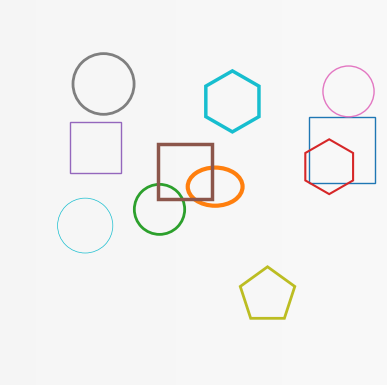[{"shape": "square", "thickness": 1, "radius": 0.43, "center": [0.883, 0.61]}, {"shape": "oval", "thickness": 3, "radius": 0.35, "center": [0.555, 0.515]}, {"shape": "circle", "thickness": 2, "radius": 0.32, "center": [0.412, 0.456]}, {"shape": "hexagon", "thickness": 1.5, "radius": 0.36, "center": [0.85, 0.567]}, {"shape": "square", "thickness": 1, "radius": 0.33, "center": [0.246, 0.617]}, {"shape": "square", "thickness": 2.5, "radius": 0.35, "center": [0.477, 0.554]}, {"shape": "circle", "thickness": 1, "radius": 0.33, "center": [0.899, 0.763]}, {"shape": "circle", "thickness": 2, "radius": 0.39, "center": [0.267, 0.782]}, {"shape": "pentagon", "thickness": 2, "radius": 0.37, "center": [0.69, 0.233]}, {"shape": "circle", "thickness": 0.5, "radius": 0.36, "center": [0.22, 0.414]}, {"shape": "hexagon", "thickness": 2.5, "radius": 0.4, "center": [0.6, 0.737]}]